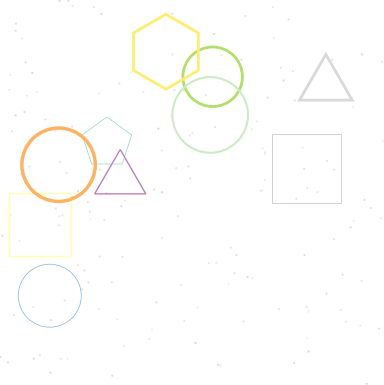[{"shape": "pentagon", "thickness": 0.5, "radius": 0.34, "center": [0.278, 0.629]}, {"shape": "square", "thickness": 1, "radius": 0.41, "center": [0.104, 0.417]}, {"shape": "square", "thickness": 0.5, "radius": 0.45, "center": [0.797, 0.562]}, {"shape": "circle", "thickness": 0.5, "radius": 0.41, "center": [0.129, 0.232]}, {"shape": "circle", "thickness": 2.5, "radius": 0.48, "center": [0.152, 0.572]}, {"shape": "circle", "thickness": 2, "radius": 0.39, "center": [0.552, 0.801]}, {"shape": "triangle", "thickness": 2, "radius": 0.4, "center": [0.846, 0.779]}, {"shape": "triangle", "thickness": 1, "radius": 0.38, "center": [0.312, 0.535]}, {"shape": "circle", "thickness": 1.5, "radius": 0.49, "center": [0.546, 0.701]}, {"shape": "hexagon", "thickness": 2, "radius": 0.49, "center": [0.431, 0.866]}]